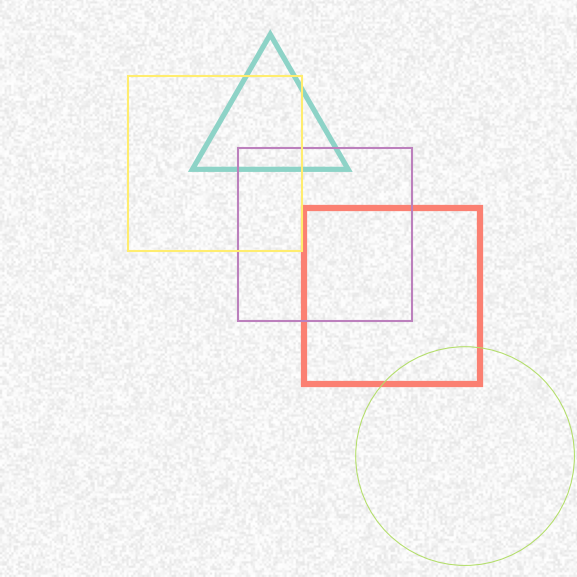[{"shape": "triangle", "thickness": 2.5, "radius": 0.78, "center": [0.468, 0.784]}, {"shape": "square", "thickness": 3, "radius": 0.76, "center": [0.68, 0.487]}, {"shape": "circle", "thickness": 0.5, "radius": 0.95, "center": [0.805, 0.209]}, {"shape": "square", "thickness": 1, "radius": 0.75, "center": [0.563, 0.593]}, {"shape": "square", "thickness": 1, "radius": 0.75, "center": [0.372, 0.716]}]